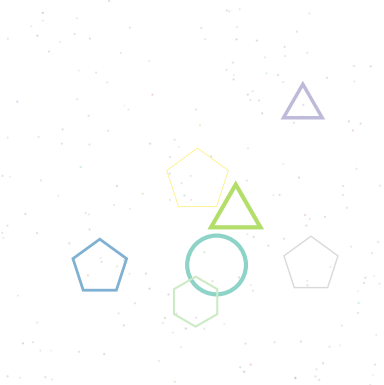[{"shape": "circle", "thickness": 3, "radius": 0.38, "center": [0.563, 0.312]}, {"shape": "triangle", "thickness": 2.5, "radius": 0.29, "center": [0.787, 0.723]}, {"shape": "pentagon", "thickness": 2, "radius": 0.37, "center": [0.259, 0.305]}, {"shape": "triangle", "thickness": 3, "radius": 0.37, "center": [0.612, 0.447]}, {"shape": "pentagon", "thickness": 1, "radius": 0.37, "center": [0.808, 0.313]}, {"shape": "hexagon", "thickness": 1.5, "radius": 0.32, "center": [0.508, 0.217]}, {"shape": "pentagon", "thickness": 0.5, "radius": 0.42, "center": [0.513, 0.531]}]